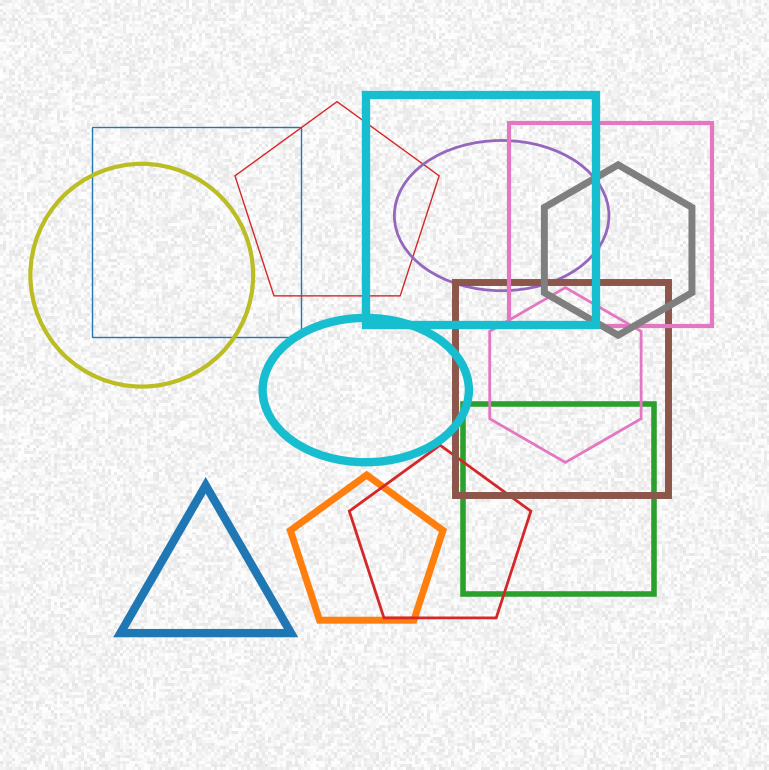[{"shape": "triangle", "thickness": 3, "radius": 0.64, "center": [0.267, 0.242]}, {"shape": "square", "thickness": 0.5, "radius": 0.68, "center": [0.255, 0.699]}, {"shape": "pentagon", "thickness": 2.5, "radius": 0.52, "center": [0.476, 0.279]}, {"shape": "square", "thickness": 2, "radius": 0.62, "center": [0.725, 0.352]}, {"shape": "pentagon", "thickness": 0.5, "radius": 0.7, "center": [0.438, 0.729]}, {"shape": "pentagon", "thickness": 1, "radius": 0.62, "center": [0.572, 0.298]}, {"shape": "oval", "thickness": 1, "radius": 0.7, "center": [0.652, 0.72]}, {"shape": "square", "thickness": 2.5, "radius": 0.69, "center": [0.729, 0.496]}, {"shape": "hexagon", "thickness": 1, "radius": 0.57, "center": [0.734, 0.513]}, {"shape": "square", "thickness": 1.5, "radius": 0.66, "center": [0.793, 0.709]}, {"shape": "hexagon", "thickness": 2.5, "radius": 0.55, "center": [0.803, 0.675]}, {"shape": "circle", "thickness": 1.5, "radius": 0.72, "center": [0.184, 0.643]}, {"shape": "square", "thickness": 3, "radius": 0.75, "center": [0.625, 0.727]}, {"shape": "oval", "thickness": 3, "radius": 0.67, "center": [0.475, 0.493]}]